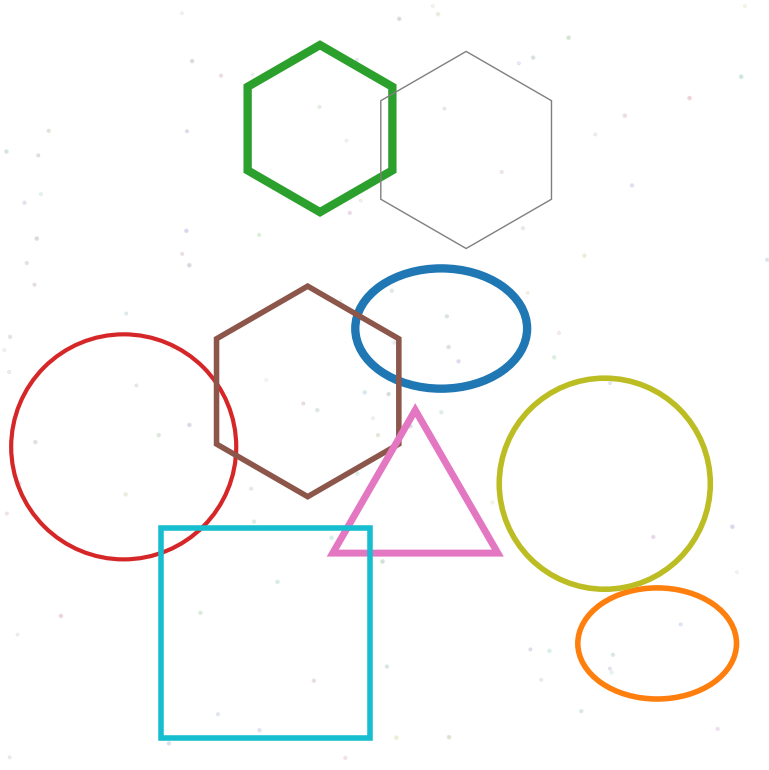[{"shape": "oval", "thickness": 3, "radius": 0.56, "center": [0.573, 0.573]}, {"shape": "oval", "thickness": 2, "radius": 0.52, "center": [0.853, 0.164]}, {"shape": "hexagon", "thickness": 3, "radius": 0.54, "center": [0.416, 0.833]}, {"shape": "circle", "thickness": 1.5, "radius": 0.73, "center": [0.161, 0.42]}, {"shape": "hexagon", "thickness": 2, "radius": 0.68, "center": [0.4, 0.492]}, {"shape": "triangle", "thickness": 2.5, "radius": 0.62, "center": [0.539, 0.344]}, {"shape": "hexagon", "thickness": 0.5, "radius": 0.64, "center": [0.605, 0.805]}, {"shape": "circle", "thickness": 2, "radius": 0.69, "center": [0.785, 0.372]}, {"shape": "square", "thickness": 2, "radius": 0.68, "center": [0.345, 0.178]}]